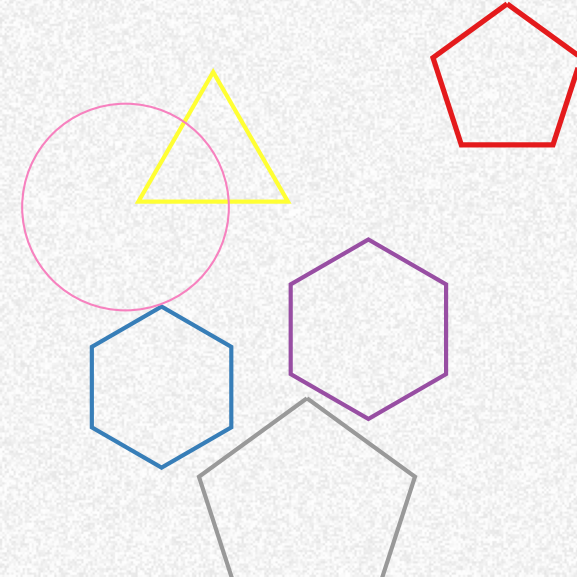[{"shape": "pentagon", "thickness": 2.5, "radius": 0.67, "center": [0.878, 0.857]}, {"shape": "hexagon", "thickness": 2, "radius": 0.7, "center": [0.28, 0.329]}, {"shape": "hexagon", "thickness": 2, "radius": 0.78, "center": [0.638, 0.429]}, {"shape": "triangle", "thickness": 2, "radius": 0.75, "center": [0.369, 0.725]}, {"shape": "circle", "thickness": 1, "radius": 0.89, "center": [0.217, 0.641]}, {"shape": "pentagon", "thickness": 2, "radius": 0.98, "center": [0.532, 0.113]}]